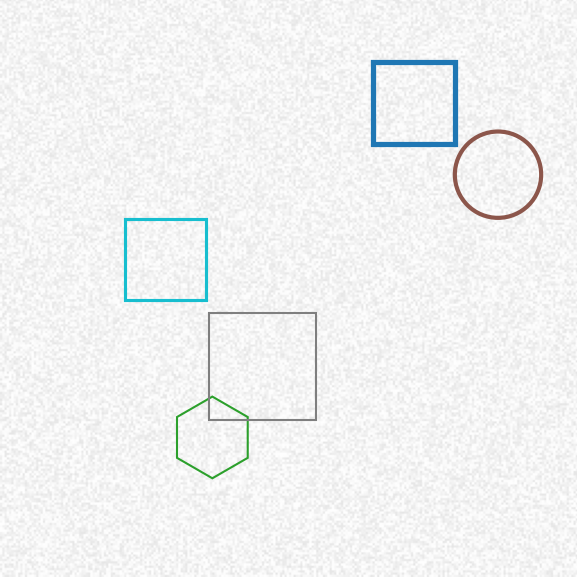[{"shape": "square", "thickness": 2.5, "radius": 0.35, "center": [0.717, 0.821]}, {"shape": "hexagon", "thickness": 1, "radius": 0.35, "center": [0.368, 0.242]}, {"shape": "circle", "thickness": 2, "radius": 0.37, "center": [0.862, 0.697]}, {"shape": "square", "thickness": 1, "radius": 0.46, "center": [0.455, 0.364]}, {"shape": "square", "thickness": 1.5, "radius": 0.35, "center": [0.287, 0.55]}]